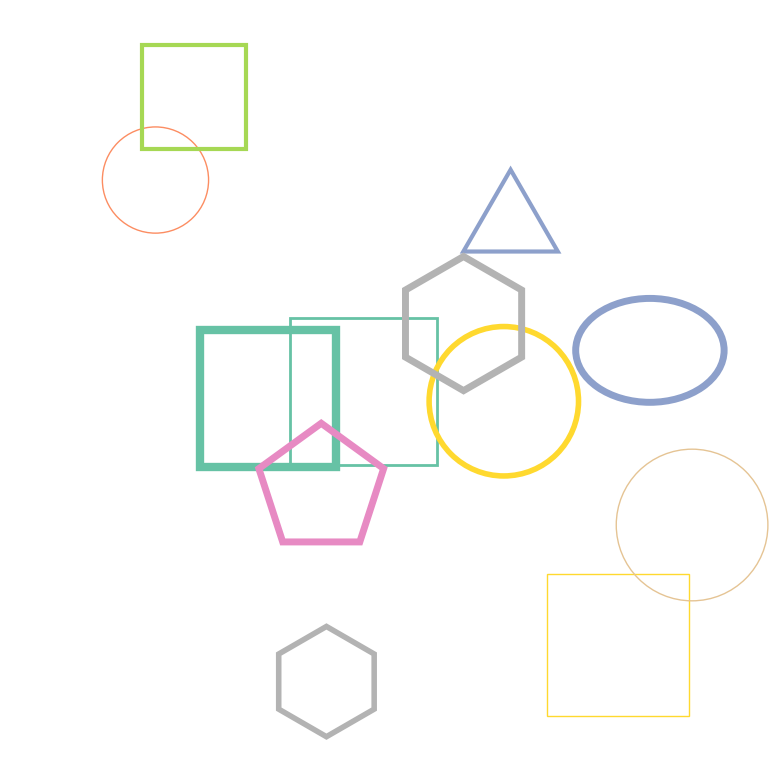[{"shape": "square", "thickness": 1, "radius": 0.48, "center": [0.472, 0.492]}, {"shape": "square", "thickness": 3, "radius": 0.44, "center": [0.348, 0.483]}, {"shape": "circle", "thickness": 0.5, "radius": 0.34, "center": [0.202, 0.766]}, {"shape": "oval", "thickness": 2.5, "radius": 0.48, "center": [0.844, 0.545]}, {"shape": "triangle", "thickness": 1.5, "radius": 0.35, "center": [0.663, 0.709]}, {"shape": "pentagon", "thickness": 2.5, "radius": 0.43, "center": [0.417, 0.365]}, {"shape": "square", "thickness": 1.5, "radius": 0.34, "center": [0.252, 0.874]}, {"shape": "circle", "thickness": 2, "radius": 0.49, "center": [0.654, 0.479]}, {"shape": "square", "thickness": 0.5, "radius": 0.46, "center": [0.802, 0.163]}, {"shape": "circle", "thickness": 0.5, "radius": 0.49, "center": [0.899, 0.318]}, {"shape": "hexagon", "thickness": 2.5, "radius": 0.44, "center": [0.602, 0.58]}, {"shape": "hexagon", "thickness": 2, "radius": 0.36, "center": [0.424, 0.115]}]